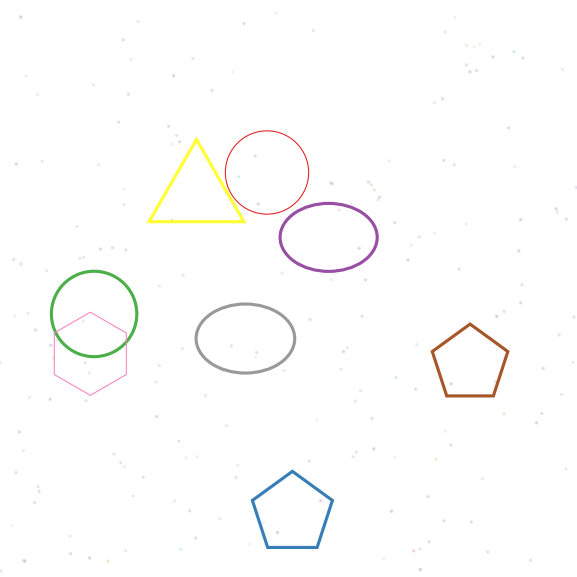[{"shape": "circle", "thickness": 0.5, "radius": 0.36, "center": [0.462, 0.7]}, {"shape": "pentagon", "thickness": 1.5, "radius": 0.36, "center": [0.506, 0.11]}, {"shape": "circle", "thickness": 1.5, "radius": 0.37, "center": [0.163, 0.455]}, {"shape": "oval", "thickness": 1.5, "radius": 0.42, "center": [0.569, 0.588]}, {"shape": "triangle", "thickness": 1.5, "radius": 0.47, "center": [0.34, 0.663]}, {"shape": "pentagon", "thickness": 1.5, "radius": 0.34, "center": [0.814, 0.369]}, {"shape": "hexagon", "thickness": 0.5, "radius": 0.36, "center": [0.156, 0.387]}, {"shape": "oval", "thickness": 1.5, "radius": 0.43, "center": [0.425, 0.413]}]